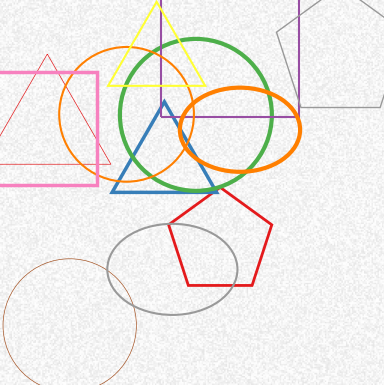[{"shape": "pentagon", "thickness": 2, "radius": 0.7, "center": [0.572, 0.373]}, {"shape": "triangle", "thickness": 0.5, "radius": 0.95, "center": [0.123, 0.669]}, {"shape": "triangle", "thickness": 2.5, "radius": 0.78, "center": [0.427, 0.579]}, {"shape": "circle", "thickness": 3, "radius": 0.99, "center": [0.509, 0.702]}, {"shape": "square", "thickness": 1.5, "radius": 0.89, "center": [0.598, 0.874]}, {"shape": "circle", "thickness": 1.5, "radius": 0.87, "center": [0.329, 0.703]}, {"shape": "oval", "thickness": 3, "radius": 0.78, "center": [0.623, 0.663]}, {"shape": "triangle", "thickness": 1.5, "radius": 0.73, "center": [0.407, 0.85]}, {"shape": "circle", "thickness": 0.5, "radius": 0.87, "center": [0.181, 0.155]}, {"shape": "square", "thickness": 2.5, "radius": 0.73, "center": [0.106, 0.665]}, {"shape": "oval", "thickness": 1.5, "radius": 0.85, "center": [0.448, 0.3]}, {"shape": "pentagon", "thickness": 1, "radius": 0.87, "center": [0.885, 0.862]}]